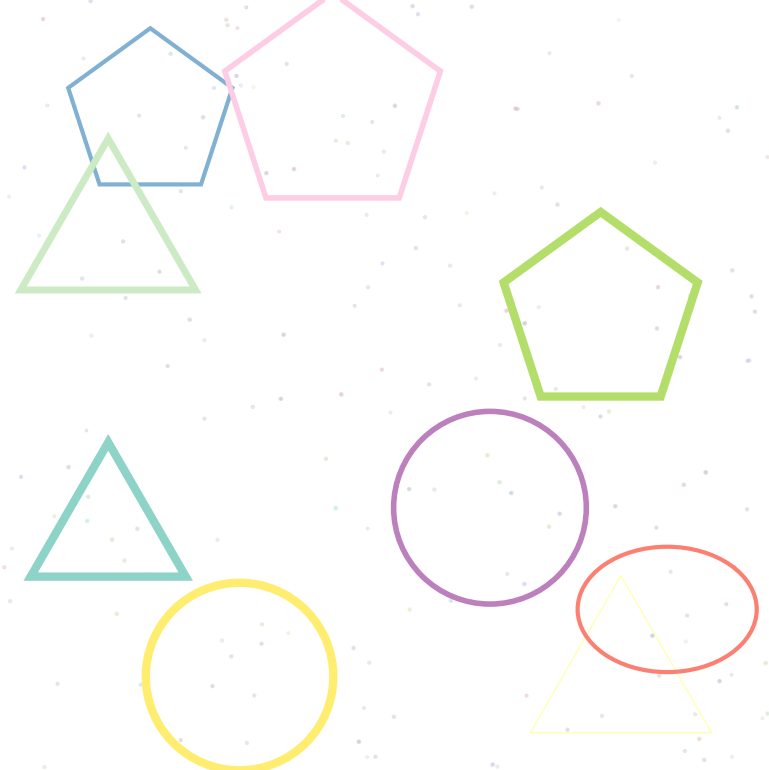[{"shape": "triangle", "thickness": 3, "radius": 0.58, "center": [0.141, 0.309]}, {"shape": "triangle", "thickness": 0.5, "radius": 0.68, "center": [0.806, 0.116]}, {"shape": "oval", "thickness": 1.5, "radius": 0.58, "center": [0.866, 0.209]}, {"shape": "pentagon", "thickness": 1.5, "radius": 0.56, "center": [0.195, 0.851]}, {"shape": "pentagon", "thickness": 3, "radius": 0.66, "center": [0.78, 0.592]}, {"shape": "pentagon", "thickness": 2, "radius": 0.74, "center": [0.432, 0.862]}, {"shape": "circle", "thickness": 2, "radius": 0.63, "center": [0.636, 0.341]}, {"shape": "triangle", "thickness": 2.5, "radius": 0.66, "center": [0.14, 0.689]}, {"shape": "circle", "thickness": 3, "radius": 0.61, "center": [0.311, 0.121]}]